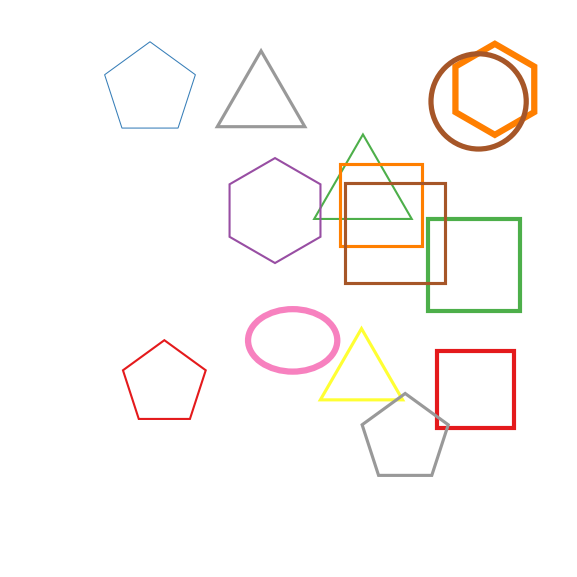[{"shape": "square", "thickness": 2, "radius": 0.33, "center": [0.824, 0.324]}, {"shape": "pentagon", "thickness": 1, "radius": 0.38, "center": [0.285, 0.335]}, {"shape": "pentagon", "thickness": 0.5, "radius": 0.41, "center": [0.26, 0.844]}, {"shape": "square", "thickness": 2, "radius": 0.4, "center": [0.82, 0.541]}, {"shape": "triangle", "thickness": 1, "radius": 0.49, "center": [0.628, 0.669]}, {"shape": "hexagon", "thickness": 1, "radius": 0.45, "center": [0.476, 0.635]}, {"shape": "square", "thickness": 1.5, "radius": 0.35, "center": [0.659, 0.644]}, {"shape": "hexagon", "thickness": 3, "radius": 0.39, "center": [0.857, 0.844]}, {"shape": "triangle", "thickness": 1.5, "radius": 0.41, "center": [0.626, 0.348]}, {"shape": "square", "thickness": 1.5, "radius": 0.43, "center": [0.684, 0.596]}, {"shape": "circle", "thickness": 2.5, "radius": 0.41, "center": [0.829, 0.824]}, {"shape": "oval", "thickness": 3, "radius": 0.39, "center": [0.507, 0.41]}, {"shape": "triangle", "thickness": 1.5, "radius": 0.44, "center": [0.452, 0.824]}, {"shape": "pentagon", "thickness": 1.5, "radius": 0.39, "center": [0.702, 0.239]}]